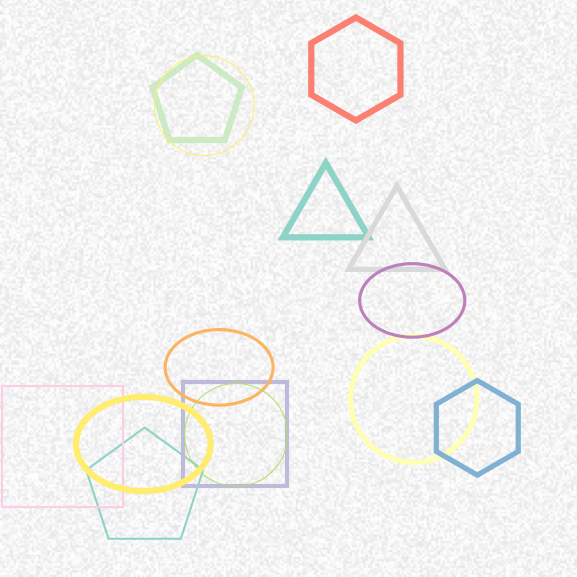[{"shape": "pentagon", "thickness": 1, "radius": 0.53, "center": [0.251, 0.152]}, {"shape": "triangle", "thickness": 3, "radius": 0.43, "center": [0.564, 0.631]}, {"shape": "circle", "thickness": 2.5, "radius": 0.55, "center": [0.716, 0.308]}, {"shape": "square", "thickness": 2, "radius": 0.45, "center": [0.406, 0.248]}, {"shape": "hexagon", "thickness": 3, "radius": 0.45, "center": [0.616, 0.88]}, {"shape": "hexagon", "thickness": 2.5, "radius": 0.41, "center": [0.826, 0.258]}, {"shape": "oval", "thickness": 1.5, "radius": 0.47, "center": [0.379, 0.363]}, {"shape": "circle", "thickness": 0.5, "radius": 0.45, "center": [0.409, 0.246]}, {"shape": "square", "thickness": 1, "radius": 0.52, "center": [0.108, 0.226]}, {"shape": "triangle", "thickness": 2.5, "radius": 0.48, "center": [0.687, 0.581]}, {"shape": "oval", "thickness": 1.5, "radius": 0.45, "center": [0.714, 0.479]}, {"shape": "pentagon", "thickness": 3, "radius": 0.41, "center": [0.341, 0.823]}, {"shape": "circle", "thickness": 0.5, "radius": 0.43, "center": [0.354, 0.816]}, {"shape": "oval", "thickness": 3, "radius": 0.58, "center": [0.248, 0.23]}]